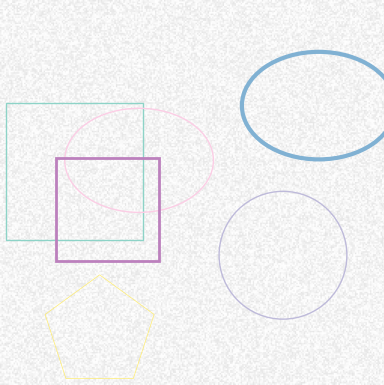[{"shape": "square", "thickness": 1, "radius": 0.89, "center": [0.193, 0.555]}, {"shape": "circle", "thickness": 1, "radius": 0.83, "center": [0.735, 0.337]}, {"shape": "oval", "thickness": 3, "radius": 1.0, "center": [0.828, 0.726]}, {"shape": "oval", "thickness": 1, "radius": 0.97, "center": [0.361, 0.584]}, {"shape": "square", "thickness": 2, "radius": 0.67, "center": [0.28, 0.456]}, {"shape": "pentagon", "thickness": 0.5, "radius": 0.74, "center": [0.259, 0.137]}]